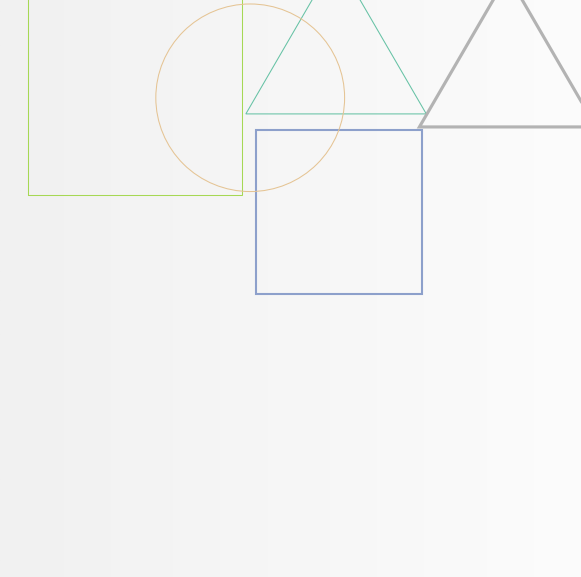[{"shape": "triangle", "thickness": 0.5, "radius": 0.9, "center": [0.578, 0.892]}, {"shape": "square", "thickness": 1, "radius": 0.71, "center": [0.583, 0.632]}, {"shape": "square", "thickness": 0.5, "radius": 0.92, "center": [0.232, 0.845]}, {"shape": "circle", "thickness": 0.5, "radius": 0.81, "center": [0.43, 0.83]}, {"shape": "triangle", "thickness": 1.5, "radius": 0.88, "center": [0.873, 0.867]}]